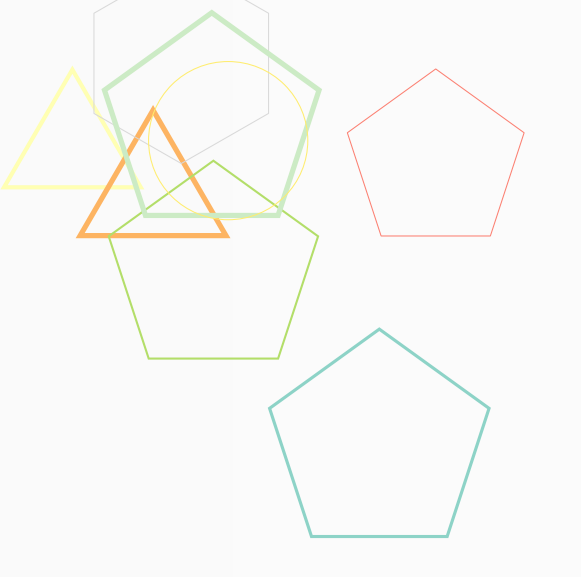[{"shape": "pentagon", "thickness": 1.5, "radius": 0.99, "center": [0.653, 0.231]}, {"shape": "triangle", "thickness": 2, "radius": 0.68, "center": [0.125, 0.743]}, {"shape": "pentagon", "thickness": 0.5, "radius": 0.8, "center": [0.75, 0.72]}, {"shape": "triangle", "thickness": 2.5, "radius": 0.72, "center": [0.263, 0.664]}, {"shape": "pentagon", "thickness": 1, "radius": 0.95, "center": [0.367, 0.531]}, {"shape": "hexagon", "thickness": 0.5, "radius": 0.87, "center": [0.312, 0.889]}, {"shape": "pentagon", "thickness": 2.5, "radius": 0.97, "center": [0.364, 0.783]}, {"shape": "circle", "thickness": 0.5, "radius": 0.68, "center": [0.393, 0.756]}]